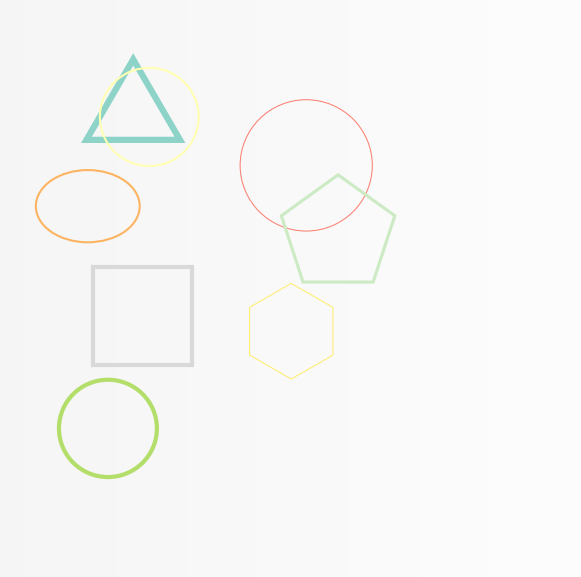[{"shape": "triangle", "thickness": 3, "radius": 0.46, "center": [0.229, 0.803]}, {"shape": "circle", "thickness": 1, "radius": 0.42, "center": [0.257, 0.797]}, {"shape": "circle", "thickness": 0.5, "radius": 0.57, "center": [0.527, 0.713]}, {"shape": "oval", "thickness": 1, "radius": 0.45, "center": [0.151, 0.642]}, {"shape": "circle", "thickness": 2, "radius": 0.42, "center": [0.186, 0.257]}, {"shape": "square", "thickness": 2, "radius": 0.43, "center": [0.245, 0.452]}, {"shape": "pentagon", "thickness": 1.5, "radius": 0.51, "center": [0.582, 0.594]}, {"shape": "hexagon", "thickness": 0.5, "radius": 0.41, "center": [0.501, 0.426]}]